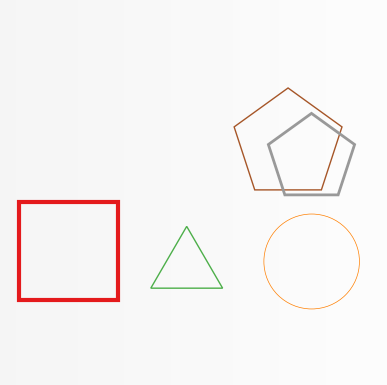[{"shape": "square", "thickness": 3, "radius": 0.64, "center": [0.177, 0.348]}, {"shape": "triangle", "thickness": 1, "radius": 0.53, "center": [0.482, 0.305]}, {"shape": "circle", "thickness": 0.5, "radius": 0.62, "center": [0.804, 0.321]}, {"shape": "pentagon", "thickness": 1, "radius": 0.73, "center": [0.743, 0.625]}, {"shape": "pentagon", "thickness": 2, "radius": 0.58, "center": [0.804, 0.588]}]